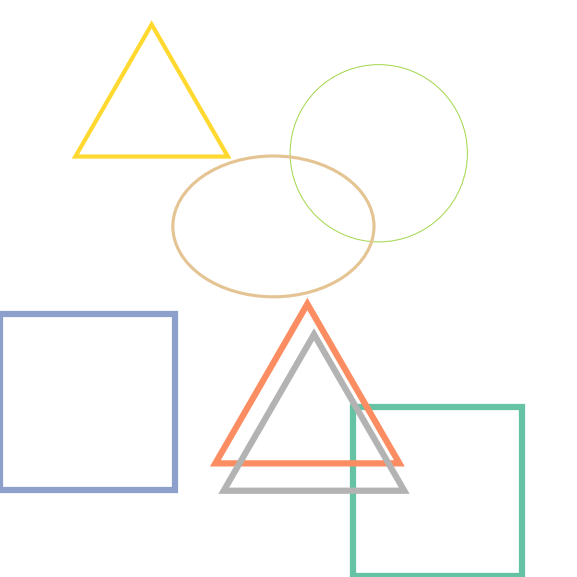[{"shape": "square", "thickness": 3, "radius": 0.73, "center": [0.757, 0.148]}, {"shape": "triangle", "thickness": 3, "radius": 0.92, "center": [0.532, 0.289]}, {"shape": "square", "thickness": 3, "radius": 0.76, "center": [0.152, 0.303]}, {"shape": "circle", "thickness": 0.5, "radius": 0.77, "center": [0.656, 0.734]}, {"shape": "triangle", "thickness": 2, "radius": 0.76, "center": [0.263, 0.804]}, {"shape": "oval", "thickness": 1.5, "radius": 0.87, "center": [0.473, 0.607]}, {"shape": "triangle", "thickness": 3, "radius": 0.9, "center": [0.544, 0.24]}]